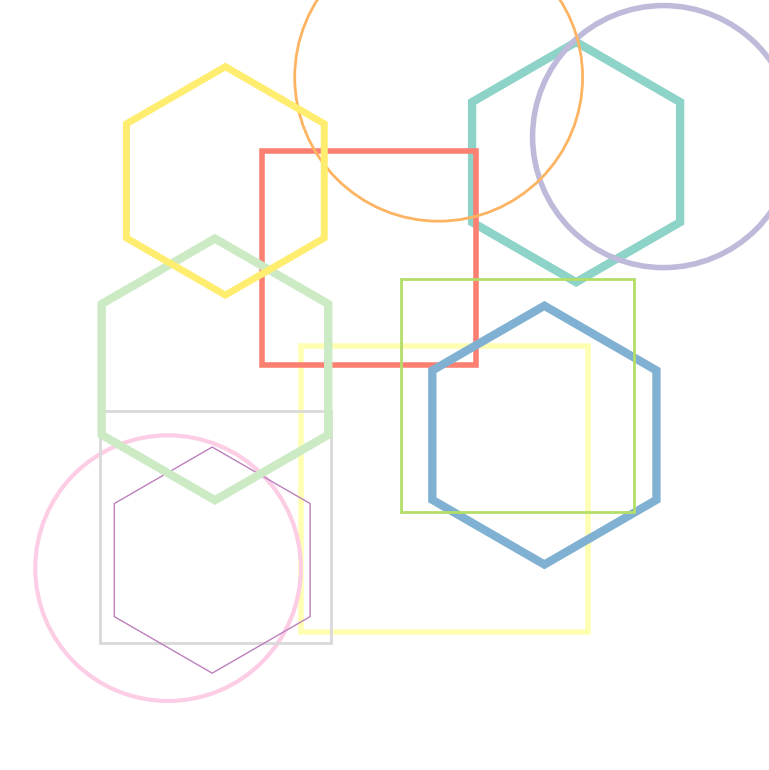[{"shape": "hexagon", "thickness": 3, "radius": 0.78, "center": [0.748, 0.789]}, {"shape": "square", "thickness": 2, "radius": 0.93, "center": [0.577, 0.365]}, {"shape": "circle", "thickness": 2, "radius": 0.85, "center": [0.862, 0.823]}, {"shape": "square", "thickness": 2, "radius": 0.7, "center": [0.479, 0.665]}, {"shape": "hexagon", "thickness": 3, "radius": 0.84, "center": [0.707, 0.435]}, {"shape": "circle", "thickness": 1, "radius": 0.93, "center": [0.57, 0.9]}, {"shape": "square", "thickness": 1, "radius": 0.76, "center": [0.672, 0.487]}, {"shape": "circle", "thickness": 1.5, "radius": 0.86, "center": [0.218, 0.262]}, {"shape": "square", "thickness": 1, "radius": 0.75, "center": [0.28, 0.316]}, {"shape": "hexagon", "thickness": 0.5, "radius": 0.73, "center": [0.276, 0.273]}, {"shape": "hexagon", "thickness": 3, "radius": 0.85, "center": [0.279, 0.52]}, {"shape": "hexagon", "thickness": 2.5, "radius": 0.74, "center": [0.293, 0.765]}]